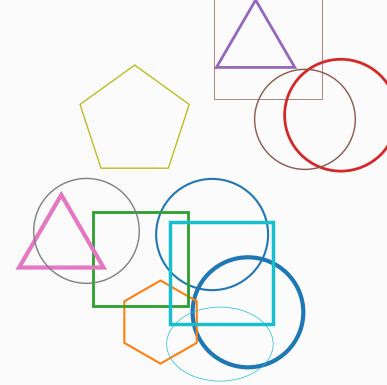[{"shape": "circle", "thickness": 1.5, "radius": 0.72, "center": [0.547, 0.391]}, {"shape": "circle", "thickness": 3, "radius": 0.71, "center": [0.64, 0.189]}, {"shape": "hexagon", "thickness": 1.5, "radius": 0.54, "center": [0.414, 0.163]}, {"shape": "square", "thickness": 2, "radius": 0.61, "center": [0.363, 0.328]}, {"shape": "circle", "thickness": 2, "radius": 0.73, "center": [0.88, 0.701]}, {"shape": "triangle", "thickness": 2, "radius": 0.58, "center": [0.66, 0.883]}, {"shape": "square", "thickness": 0.5, "radius": 0.7, "center": [0.691, 0.882]}, {"shape": "circle", "thickness": 1, "radius": 0.65, "center": [0.787, 0.69]}, {"shape": "triangle", "thickness": 3, "radius": 0.63, "center": [0.158, 0.368]}, {"shape": "circle", "thickness": 1, "radius": 0.68, "center": [0.223, 0.4]}, {"shape": "pentagon", "thickness": 1, "radius": 0.74, "center": [0.348, 0.683]}, {"shape": "square", "thickness": 2.5, "radius": 0.66, "center": [0.572, 0.291]}, {"shape": "oval", "thickness": 0.5, "radius": 0.69, "center": [0.568, 0.106]}]